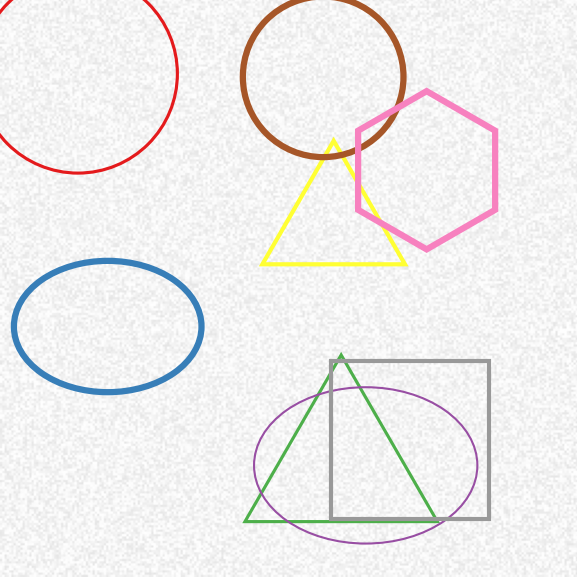[{"shape": "circle", "thickness": 1.5, "radius": 0.86, "center": [0.135, 0.872]}, {"shape": "oval", "thickness": 3, "radius": 0.81, "center": [0.187, 0.434]}, {"shape": "triangle", "thickness": 1.5, "radius": 0.96, "center": [0.591, 0.192]}, {"shape": "oval", "thickness": 1, "radius": 0.97, "center": [0.633, 0.193]}, {"shape": "triangle", "thickness": 2, "radius": 0.71, "center": [0.578, 0.613]}, {"shape": "circle", "thickness": 3, "radius": 0.7, "center": [0.56, 0.866]}, {"shape": "hexagon", "thickness": 3, "radius": 0.68, "center": [0.739, 0.704]}, {"shape": "square", "thickness": 2, "radius": 0.68, "center": [0.71, 0.237]}]